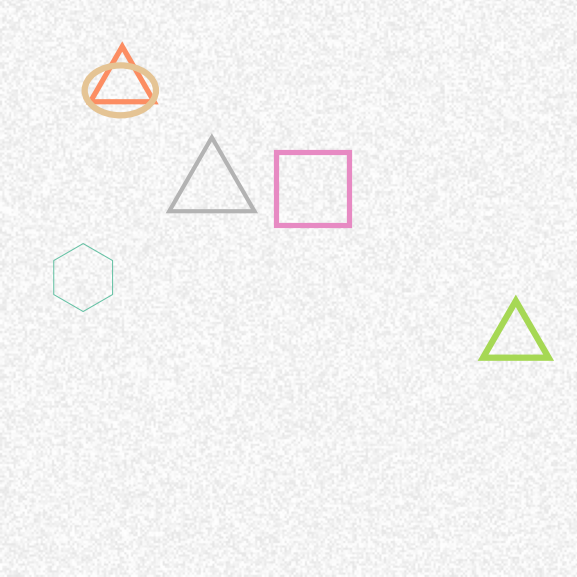[{"shape": "hexagon", "thickness": 0.5, "radius": 0.29, "center": [0.144, 0.519]}, {"shape": "triangle", "thickness": 2.5, "radius": 0.32, "center": [0.212, 0.855]}, {"shape": "square", "thickness": 2.5, "radius": 0.32, "center": [0.541, 0.672]}, {"shape": "triangle", "thickness": 3, "radius": 0.33, "center": [0.893, 0.413]}, {"shape": "oval", "thickness": 3, "radius": 0.31, "center": [0.208, 0.843]}, {"shape": "triangle", "thickness": 2, "radius": 0.43, "center": [0.367, 0.676]}]